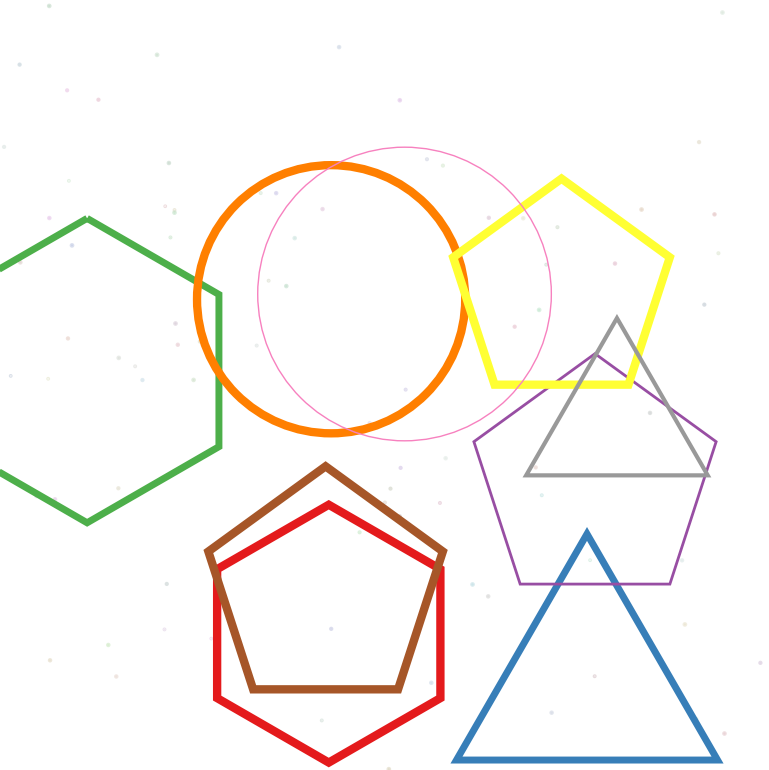[{"shape": "hexagon", "thickness": 3, "radius": 0.84, "center": [0.427, 0.177]}, {"shape": "triangle", "thickness": 2.5, "radius": 0.98, "center": [0.762, 0.111]}, {"shape": "hexagon", "thickness": 2.5, "radius": 0.99, "center": [0.113, 0.519]}, {"shape": "pentagon", "thickness": 1, "radius": 0.83, "center": [0.773, 0.375]}, {"shape": "circle", "thickness": 3, "radius": 0.87, "center": [0.43, 0.611]}, {"shape": "pentagon", "thickness": 3, "radius": 0.74, "center": [0.729, 0.62]}, {"shape": "pentagon", "thickness": 3, "radius": 0.8, "center": [0.423, 0.234]}, {"shape": "circle", "thickness": 0.5, "radius": 0.95, "center": [0.525, 0.618]}, {"shape": "triangle", "thickness": 1.5, "radius": 0.68, "center": [0.801, 0.451]}]